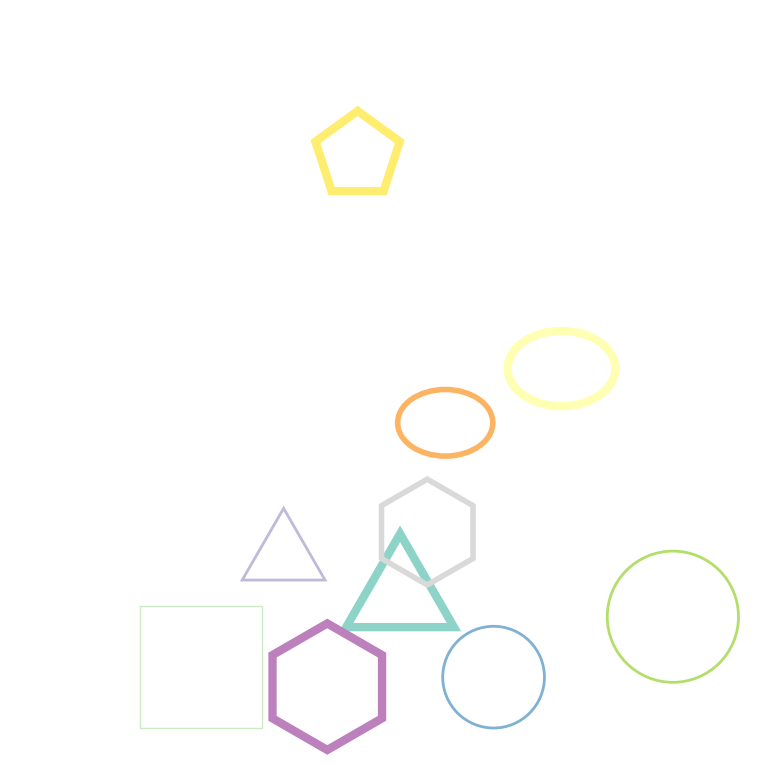[{"shape": "triangle", "thickness": 3, "radius": 0.4, "center": [0.52, 0.226]}, {"shape": "oval", "thickness": 3, "radius": 0.35, "center": [0.729, 0.521]}, {"shape": "triangle", "thickness": 1, "radius": 0.31, "center": [0.368, 0.278]}, {"shape": "circle", "thickness": 1, "radius": 0.33, "center": [0.641, 0.121]}, {"shape": "oval", "thickness": 2, "radius": 0.31, "center": [0.578, 0.451]}, {"shape": "circle", "thickness": 1, "radius": 0.43, "center": [0.874, 0.199]}, {"shape": "hexagon", "thickness": 2, "radius": 0.34, "center": [0.555, 0.309]}, {"shape": "hexagon", "thickness": 3, "radius": 0.41, "center": [0.425, 0.108]}, {"shape": "square", "thickness": 0.5, "radius": 0.4, "center": [0.261, 0.134]}, {"shape": "pentagon", "thickness": 3, "radius": 0.29, "center": [0.464, 0.798]}]